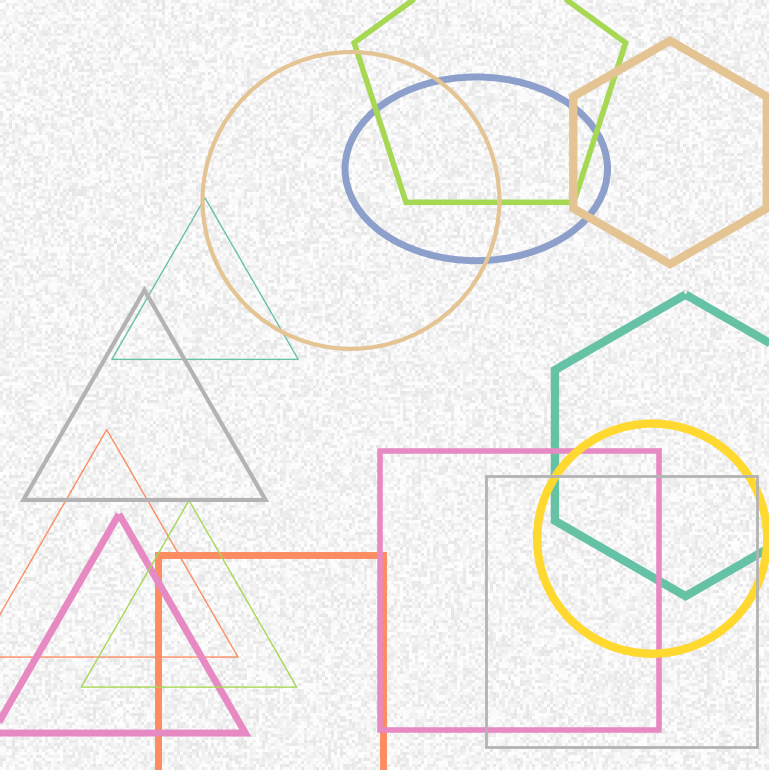[{"shape": "triangle", "thickness": 0.5, "radius": 0.7, "center": [0.266, 0.603]}, {"shape": "hexagon", "thickness": 3, "radius": 0.98, "center": [0.89, 0.422]}, {"shape": "square", "thickness": 2.5, "radius": 0.73, "center": [0.351, 0.133]}, {"shape": "triangle", "thickness": 0.5, "radius": 0.98, "center": [0.139, 0.245]}, {"shape": "oval", "thickness": 2.5, "radius": 0.85, "center": [0.619, 0.781]}, {"shape": "square", "thickness": 2, "radius": 0.91, "center": [0.675, 0.233]}, {"shape": "triangle", "thickness": 2.5, "radius": 0.95, "center": [0.155, 0.143]}, {"shape": "pentagon", "thickness": 2, "radius": 0.93, "center": [0.636, 0.887]}, {"shape": "triangle", "thickness": 0.5, "radius": 0.81, "center": [0.245, 0.188]}, {"shape": "circle", "thickness": 3, "radius": 0.75, "center": [0.847, 0.3]}, {"shape": "hexagon", "thickness": 3, "radius": 0.73, "center": [0.87, 0.802]}, {"shape": "circle", "thickness": 1.5, "radius": 0.96, "center": [0.456, 0.74]}, {"shape": "square", "thickness": 1, "radius": 0.88, "center": [0.807, 0.206]}, {"shape": "triangle", "thickness": 1.5, "radius": 0.91, "center": [0.188, 0.442]}]